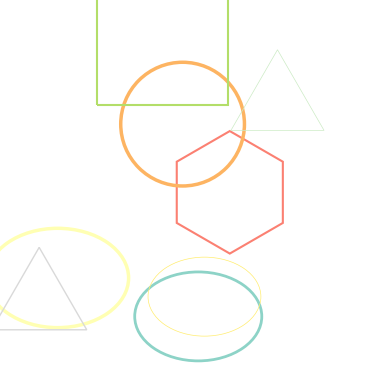[{"shape": "oval", "thickness": 2, "radius": 0.83, "center": [0.515, 0.178]}, {"shape": "oval", "thickness": 2.5, "radius": 0.92, "center": [0.15, 0.278]}, {"shape": "hexagon", "thickness": 1.5, "radius": 0.8, "center": [0.597, 0.5]}, {"shape": "circle", "thickness": 2.5, "radius": 0.8, "center": [0.474, 0.678]}, {"shape": "square", "thickness": 1.5, "radius": 0.85, "center": [0.422, 0.899]}, {"shape": "triangle", "thickness": 1, "radius": 0.71, "center": [0.102, 0.215]}, {"shape": "triangle", "thickness": 0.5, "radius": 0.7, "center": [0.721, 0.731]}, {"shape": "oval", "thickness": 0.5, "radius": 0.73, "center": [0.531, 0.23]}]